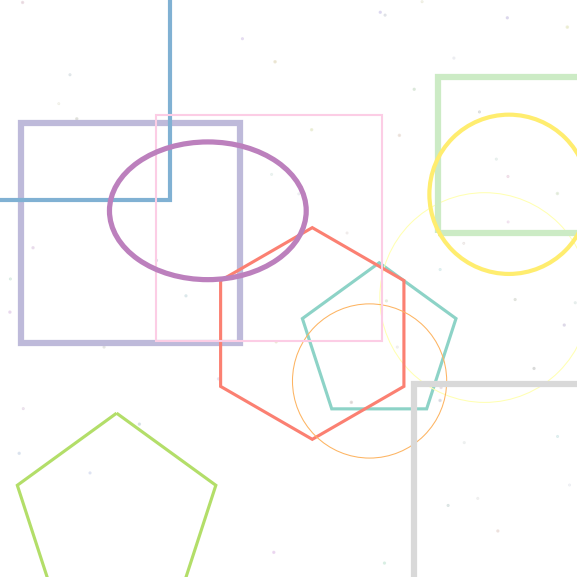[{"shape": "pentagon", "thickness": 1.5, "radius": 0.7, "center": [0.657, 0.404]}, {"shape": "circle", "thickness": 0.5, "radius": 0.91, "center": [0.839, 0.484]}, {"shape": "square", "thickness": 3, "radius": 0.95, "center": [0.226, 0.596]}, {"shape": "hexagon", "thickness": 1.5, "radius": 0.92, "center": [0.541, 0.422]}, {"shape": "square", "thickness": 2, "radius": 0.89, "center": [0.118, 0.829]}, {"shape": "circle", "thickness": 0.5, "radius": 0.67, "center": [0.64, 0.339]}, {"shape": "pentagon", "thickness": 1.5, "radius": 0.9, "center": [0.202, 0.103]}, {"shape": "square", "thickness": 1, "radius": 0.98, "center": [0.466, 0.604]}, {"shape": "square", "thickness": 3, "radius": 0.87, "center": [0.891, 0.16]}, {"shape": "oval", "thickness": 2.5, "radius": 0.85, "center": [0.36, 0.634]}, {"shape": "square", "thickness": 3, "radius": 0.68, "center": [0.893, 0.731]}, {"shape": "circle", "thickness": 2, "radius": 0.69, "center": [0.881, 0.663]}]